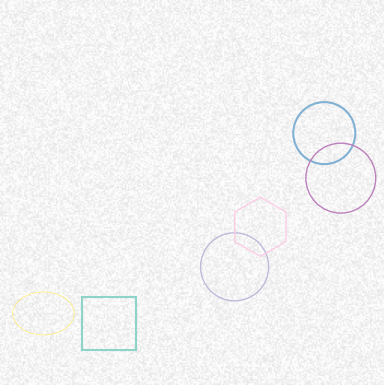[{"shape": "square", "thickness": 1.5, "radius": 0.35, "center": [0.283, 0.16]}, {"shape": "circle", "thickness": 1, "radius": 0.44, "center": [0.609, 0.307]}, {"shape": "circle", "thickness": 1.5, "radius": 0.4, "center": [0.842, 0.654]}, {"shape": "hexagon", "thickness": 1, "radius": 0.38, "center": [0.676, 0.411]}, {"shape": "circle", "thickness": 1, "radius": 0.45, "center": [0.885, 0.537]}, {"shape": "oval", "thickness": 0.5, "radius": 0.4, "center": [0.113, 0.186]}]